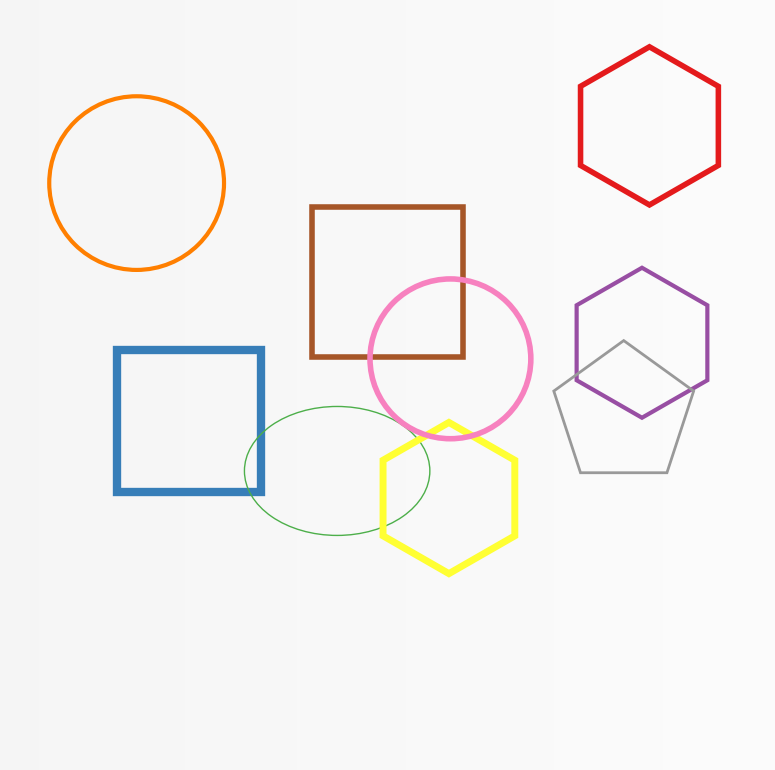[{"shape": "hexagon", "thickness": 2, "radius": 0.51, "center": [0.838, 0.837]}, {"shape": "square", "thickness": 3, "radius": 0.46, "center": [0.244, 0.454]}, {"shape": "oval", "thickness": 0.5, "radius": 0.6, "center": [0.435, 0.388]}, {"shape": "hexagon", "thickness": 1.5, "radius": 0.49, "center": [0.828, 0.555]}, {"shape": "circle", "thickness": 1.5, "radius": 0.56, "center": [0.176, 0.762]}, {"shape": "hexagon", "thickness": 2.5, "radius": 0.49, "center": [0.579, 0.353]}, {"shape": "square", "thickness": 2, "radius": 0.49, "center": [0.5, 0.633]}, {"shape": "circle", "thickness": 2, "radius": 0.52, "center": [0.581, 0.534]}, {"shape": "pentagon", "thickness": 1, "radius": 0.47, "center": [0.805, 0.463]}]